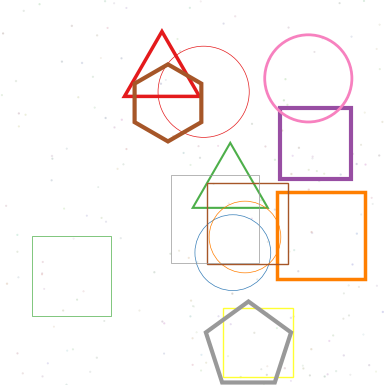[{"shape": "triangle", "thickness": 2.5, "radius": 0.56, "center": [0.421, 0.806]}, {"shape": "circle", "thickness": 0.5, "radius": 0.59, "center": [0.529, 0.762]}, {"shape": "circle", "thickness": 0.5, "radius": 0.49, "center": [0.605, 0.344]}, {"shape": "square", "thickness": 0.5, "radius": 0.52, "center": [0.185, 0.283]}, {"shape": "triangle", "thickness": 1.5, "radius": 0.56, "center": [0.598, 0.516]}, {"shape": "square", "thickness": 3, "radius": 0.46, "center": [0.82, 0.628]}, {"shape": "circle", "thickness": 0.5, "radius": 0.47, "center": [0.636, 0.384]}, {"shape": "square", "thickness": 2.5, "radius": 0.57, "center": [0.834, 0.387]}, {"shape": "square", "thickness": 1, "radius": 0.45, "center": [0.67, 0.111]}, {"shape": "square", "thickness": 1, "radius": 0.53, "center": [0.644, 0.418]}, {"shape": "hexagon", "thickness": 3, "radius": 0.5, "center": [0.436, 0.733]}, {"shape": "circle", "thickness": 2, "radius": 0.57, "center": [0.801, 0.796]}, {"shape": "pentagon", "thickness": 3, "radius": 0.58, "center": [0.645, 0.101]}, {"shape": "square", "thickness": 0.5, "radius": 0.57, "center": [0.559, 0.43]}]